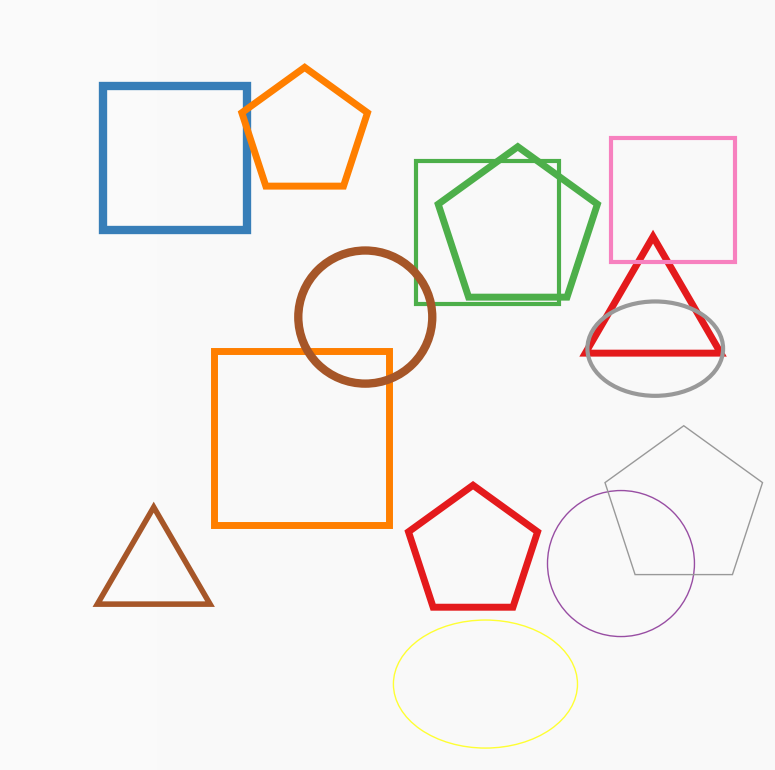[{"shape": "pentagon", "thickness": 2.5, "radius": 0.44, "center": [0.61, 0.282]}, {"shape": "triangle", "thickness": 2.5, "radius": 0.5, "center": [0.843, 0.592]}, {"shape": "square", "thickness": 3, "radius": 0.47, "center": [0.226, 0.794]}, {"shape": "pentagon", "thickness": 2.5, "radius": 0.54, "center": [0.668, 0.701]}, {"shape": "square", "thickness": 1.5, "radius": 0.46, "center": [0.629, 0.698]}, {"shape": "circle", "thickness": 0.5, "radius": 0.47, "center": [0.801, 0.268]}, {"shape": "square", "thickness": 2.5, "radius": 0.56, "center": [0.389, 0.431]}, {"shape": "pentagon", "thickness": 2.5, "radius": 0.43, "center": [0.393, 0.827]}, {"shape": "oval", "thickness": 0.5, "radius": 0.59, "center": [0.626, 0.112]}, {"shape": "triangle", "thickness": 2, "radius": 0.42, "center": [0.198, 0.257]}, {"shape": "circle", "thickness": 3, "radius": 0.43, "center": [0.471, 0.588]}, {"shape": "square", "thickness": 1.5, "radius": 0.4, "center": [0.868, 0.74]}, {"shape": "oval", "thickness": 1.5, "radius": 0.44, "center": [0.845, 0.547]}, {"shape": "pentagon", "thickness": 0.5, "radius": 0.53, "center": [0.882, 0.34]}]